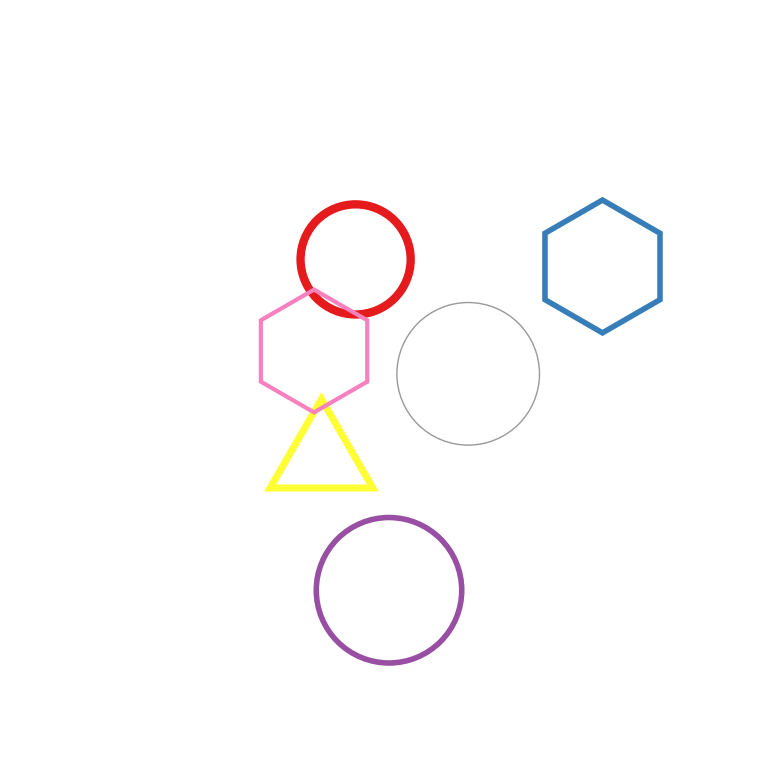[{"shape": "circle", "thickness": 3, "radius": 0.36, "center": [0.462, 0.663]}, {"shape": "hexagon", "thickness": 2, "radius": 0.43, "center": [0.782, 0.654]}, {"shape": "circle", "thickness": 2, "radius": 0.47, "center": [0.505, 0.233]}, {"shape": "triangle", "thickness": 2.5, "radius": 0.39, "center": [0.418, 0.405]}, {"shape": "hexagon", "thickness": 1.5, "radius": 0.4, "center": [0.408, 0.544]}, {"shape": "circle", "thickness": 0.5, "radius": 0.46, "center": [0.608, 0.515]}]